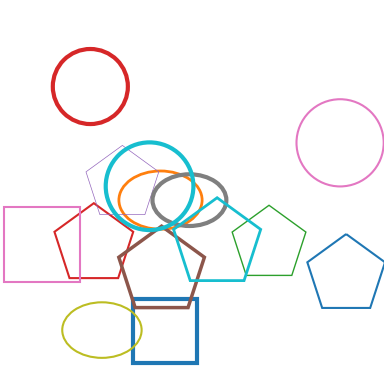[{"shape": "square", "thickness": 3, "radius": 0.42, "center": [0.428, 0.14]}, {"shape": "pentagon", "thickness": 1.5, "radius": 0.53, "center": [0.899, 0.286]}, {"shape": "oval", "thickness": 2, "radius": 0.54, "center": [0.417, 0.48]}, {"shape": "pentagon", "thickness": 1, "radius": 0.5, "center": [0.699, 0.366]}, {"shape": "pentagon", "thickness": 1.5, "radius": 0.54, "center": [0.244, 0.365]}, {"shape": "circle", "thickness": 3, "radius": 0.49, "center": [0.235, 0.775]}, {"shape": "pentagon", "thickness": 0.5, "radius": 0.5, "center": [0.318, 0.523]}, {"shape": "pentagon", "thickness": 2.5, "radius": 0.58, "center": [0.42, 0.296]}, {"shape": "square", "thickness": 1.5, "radius": 0.49, "center": [0.109, 0.365]}, {"shape": "circle", "thickness": 1.5, "radius": 0.57, "center": [0.883, 0.629]}, {"shape": "oval", "thickness": 3, "radius": 0.48, "center": [0.492, 0.48]}, {"shape": "oval", "thickness": 1.5, "radius": 0.52, "center": [0.265, 0.143]}, {"shape": "pentagon", "thickness": 2, "radius": 0.59, "center": [0.564, 0.367]}, {"shape": "circle", "thickness": 3, "radius": 0.57, "center": [0.388, 0.516]}]